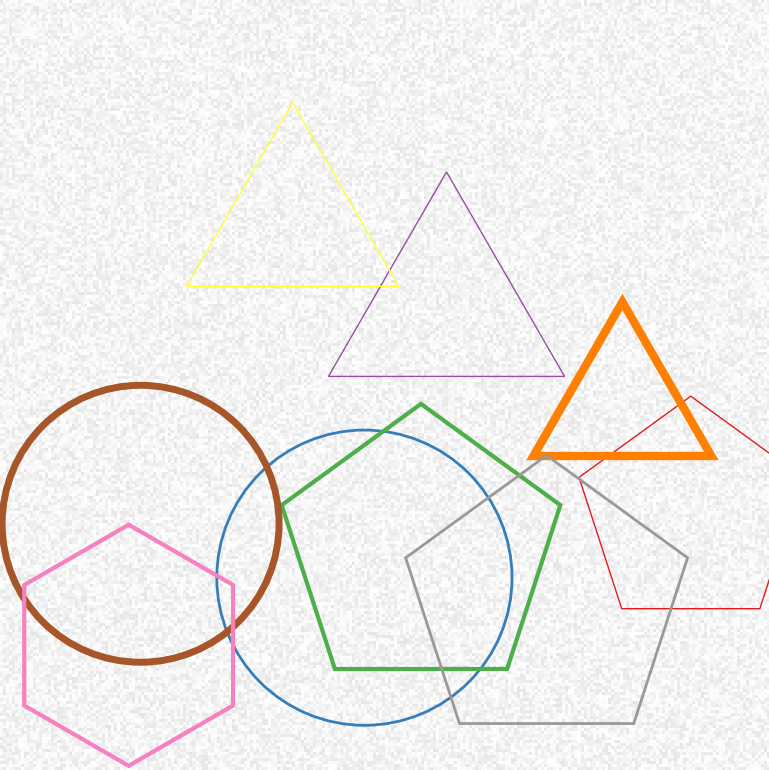[{"shape": "pentagon", "thickness": 0.5, "radius": 0.76, "center": [0.897, 0.333]}, {"shape": "circle", "thickness": 1, "radius": 0.96, "center": [0.473, 0.25]}, {"shape": "pentagon", "thickness": 1.5, "radius": 0.95, "center": [0.547, 0.285]}, {"shape": "triangle", "thickness": 0.5, "radius": 0.89, "center": [0.58, 0.6]}, {"shape": "triangle", "thickness": 3, "radius": 0.67, "center": [0.808, 0.474]}, {"shape": "triangle", "thickness": 0.5, "radius": 0.8, "center": [0.38, 0.708]}, {"shape": "circle", "thickness": 2.5, "radius": 0.9, "center": [0.183, 0.32]}, {"shape": "hexagon", "thickness": 1.5, "radius": 0.78, "center": [0.167, 0.162]}, {"shape": "pentagon", "thickness": 1, "radius": 0.96, "center": [0.71, 0.216]}]